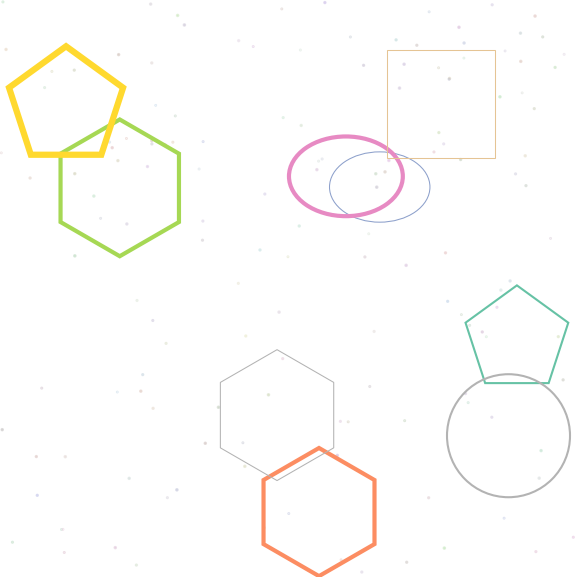[{"shape": "pentagon", "thickness": 1, "radius": 0.47, "center": [0.895, 0.411]}, {"shape": "hexagon", "thickness": 2, "radius": 0.55, "center": [0.552, 0.112]}, {"shape": "oval", "thickness": 0.5, "radius": 0.43, "center": [0.658, 0.675]}, {"shape": "oval", "thickness": 2, "radius": 0.49, "center": [0.599, 0.694]}, {"shape": "hexagon", "thickness": 2, "radius": 0.59, "center": [0.207, 0.674]}, {"shape": "pentagon", "thickness": 3, "radius": 0.52, "center": [0.114, 0.815]}, {"shape": "square", "thickness": 0.5, "radius": 0.47, "center": [0.763, 0.82]}, {"shape": "circle", "thickness": 1, "radius": 0.53, "center": [0.881, 0.245]}, {"shape": "hexagon", "thickness": 0.5, "radius": 0.57, "center": [0.48, 0.28]}]